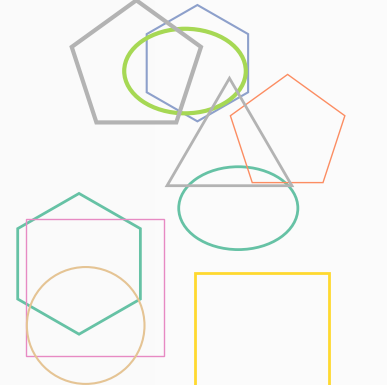[{"shape": "hexagon", "thickness": 2, "radius": 0.91, "center": [0.204, 0.315]}, {"shape": "oval", "thickness": 2, "radius": 0.77, "center": [0.615, 0.459]}, {"shape": "pentagon", "thickness": 1, "radius": 0.78, "center": [0.742, 0.651]}, {"shape": "hexagon", "thickness": 1.5, "radius": 0.76, "center": [0.509, 0.836]}, {"shape": "square", "thickness": 1, "radius": 0.89, "center": [0.245, 0.253]}, {"shape": "oval", "thickness": 3, "radius": 0.78, "center": [0.477, 0.815]}, {"shape": "square", "thickness": 2, "radius": 0.86, "center": [0.677, 0.119]}, {"shape": "circle", "thickness": 1.5, "radius": 0.76, "center": [0.221, 0.155]}, {"shape": "triangle", "thickness": 2, "radius": 0.93, "center": [0.592, 0.611]}, {"shape": "pentagon", "thickness": 3, "radius": 0.88, "center": [0.352, 0.824]}]